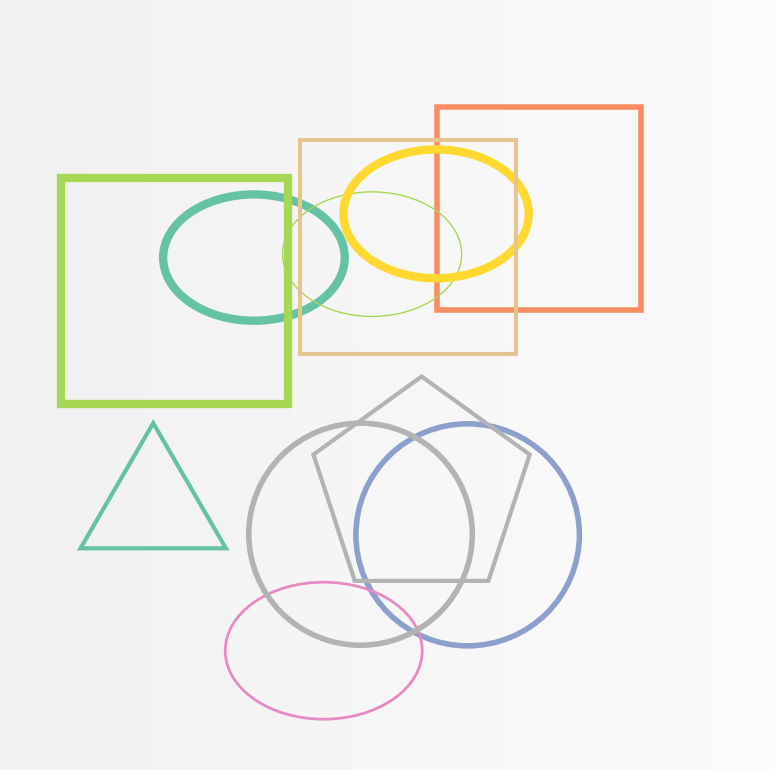[{"shape": "oval", "thickness": 3, "radius": 0.59, "center": [0.328, 0.665]}, {"shape": "triangle", "thickness": 1.5, "radius": 0.54, "center": [0.198, 0.342]}, {"shape": "square", "thickness": 2, "radius": 0.66, "center": [0.695, 0.729]}, {"shape": "circle", "thickness": 2, "radius": 0.72, "center": [0.603, 0.305]}, {"shape": "oval", "thickness": 1, "radius": 0.64, "center": [0.418, 0.155]}, {"shape": "square", "thickness": 3, "radius": 0.73, "center": [0.225, 0.622]}, {"shape": "oval", "thickness": 0.5, "radius": 0.58, "center": [0.48, 0.67]}, {"shape": "oval", "thickness": 3, "radius": 0.6, "center": [0.563, 0.722]}, {"shape": "square", "thickness": 1.5, "radius": 0.69, "center": [0.526, 0.68]}, {"shape": "circle", "thickness": 2, "radius": 0.72, "center": [0.465, 0.306]}, {"shape": "pentagon", "thickness": 1.5, "radius": 0.73, "center": [0.544, 0.364]}]